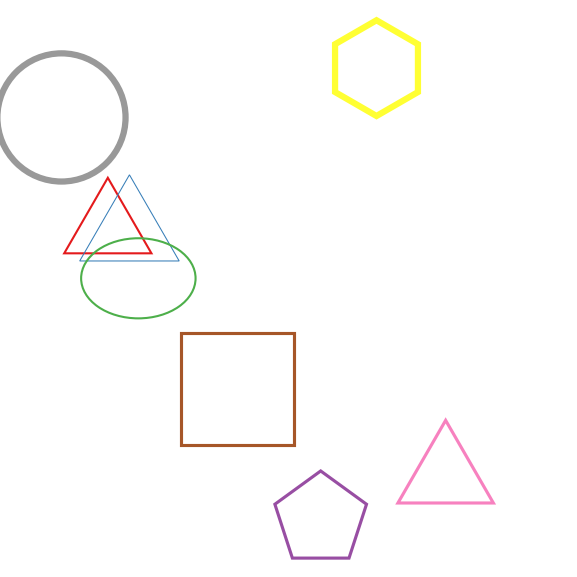[{"shape": "triangle", "thickness": 1, "radius": 0.44, "center": [0.187, 0.604]}, {"shape": "triangle", "thickness": 0.5, "radius": 0.5, "center": [0.224, 0.597]}, {"shape": "oval", "thickness": 1, "radius": 0.5, "center": [0.24, 0.517]}, {"shape": "pentagon", "thickness": 1.5, "radius": 0.42, "center": [0.555, 0.1]}, {"shape": "hexagon", "thickness": 3, "radius": 0.41, "center": [0.652, 0.881]}, {"shape": "square", "thickness": 1.5, "radius": 0.49, "center": [0.411, 0.326]}, {"shape": "triangle", "thickness": 1.5, "radius": 0.48, "center": [0.772, 0.176]}, {"shape": "circle", "thickness": 3, "radius": 0.55, "center": [0.106, 0.796]}]